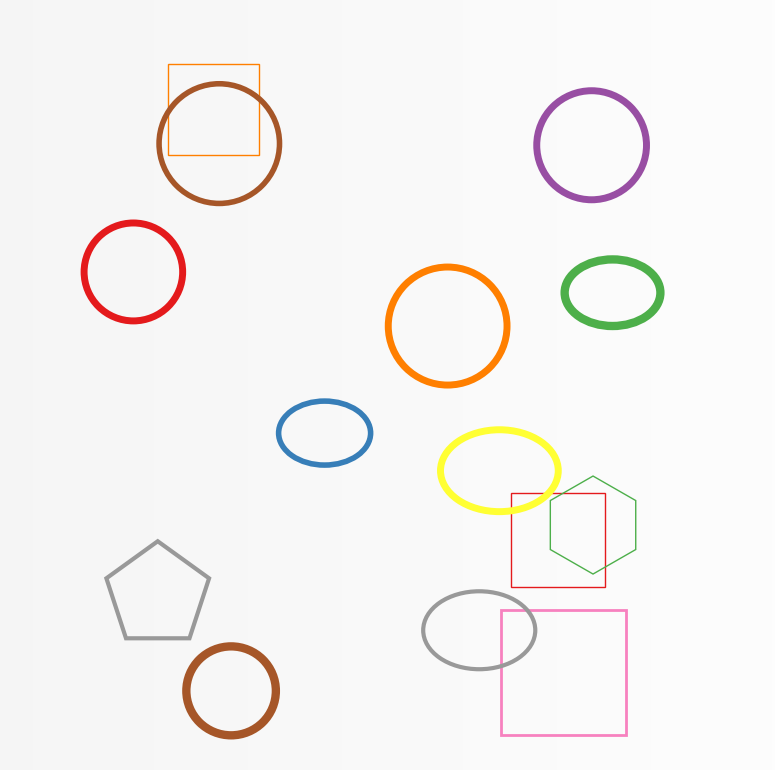[{"shape": "circle", "thickness": 2.5, "radius": 0.32, "center": [0.172, 0.647]}, {"shape": "square", "thickness": 0.5, "radius": 0.3, "center": [0.72, 0.298]}, {"shape": "oval", "thickness": 2, "radius": 0.3, "center": [0.419, 0.438]}, {"shape": "hexagon", "thickness": 0.5, "radius": 0.32, "center": [0.765, 0.318]}, {"shape": "oval", "thickness": 3, "radius": 0.31, "center": [0.79, 0.62]}, {"shape": "circle", "thickness": 2.5, "radius": 0.35, "center": [0.763, 0.811]}, {"shape": "square", "thickness": 0.5, "radius": 0.29, "center": [0.276, 0.858]}, {"shape": "circle", "thickness": 2.5, "radius": 0.38, "center": [0.578, 0.577]}, {"shape": "oval", "thickness": 2.5, "radius": 0.38, "center": [0.644, 0.389]}, {"shape": "circle", "thickness": 2, "radius": 0.39, "center": [0.283, 0.814]}, {"shape": "circle", "thickness": 3, "radius": 0.29, "center": [0.298, 0.103]}, {"shape": "square", "thickness": 1, "radius": 0.4, "center": [0.727, 0.126]}, {"shape": "pentagon", "thickness": 1.5, "radius": 0.35, "center": [0.204, 0.227]}, {"shape": "oval", "thickness": 1.5, "radius": 0.36, "center": [0.618, 0.181]}]